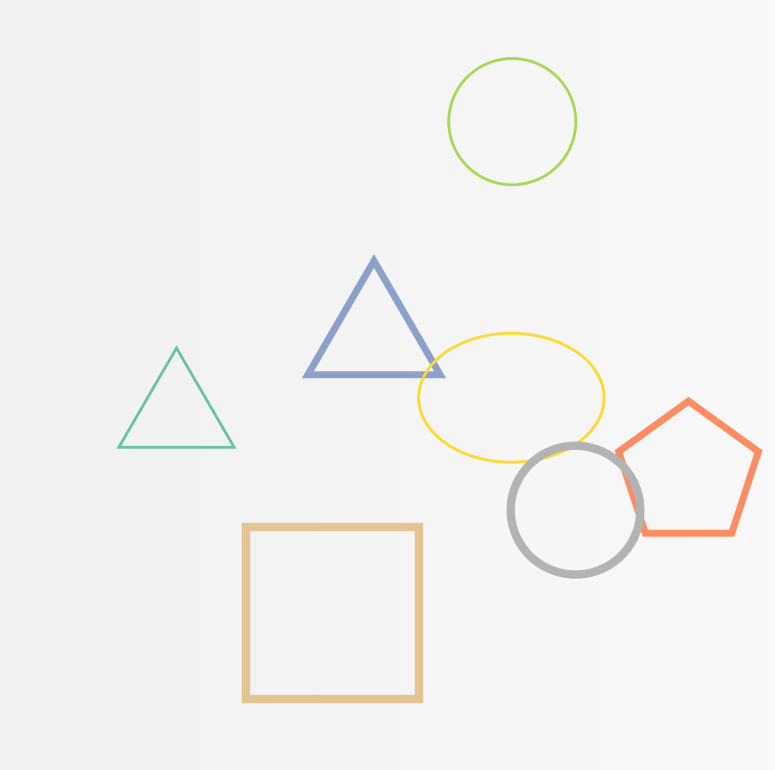[{"shape": "triangle", "thickness": 1, "radius": 0.43, "center": [0.228, 0.462]}, {"shape": "pentagon", "thickness": 2.5, "radius": 0.47, "center": [0.888, 0.384]}, {"shape": "triangle", "thickness": 2.5, "radius": 0.49, "center": [0.483, 0.563]}, {"shape": "circle", "thickness": 1, "radius": 0.41, "center": [0.661, 0.842]}, {"shape": "oval", "thickness": 1, "radius": 0.6, "center": [0.66, 0.483]}, {"shape": "square", "thickness": 3, "radius": 0.56, "center": [0.429, 0.204]}, {"shape": "circle", "thickness": 3, "radius": 0.42, "center": [0.743, 0.337]}]